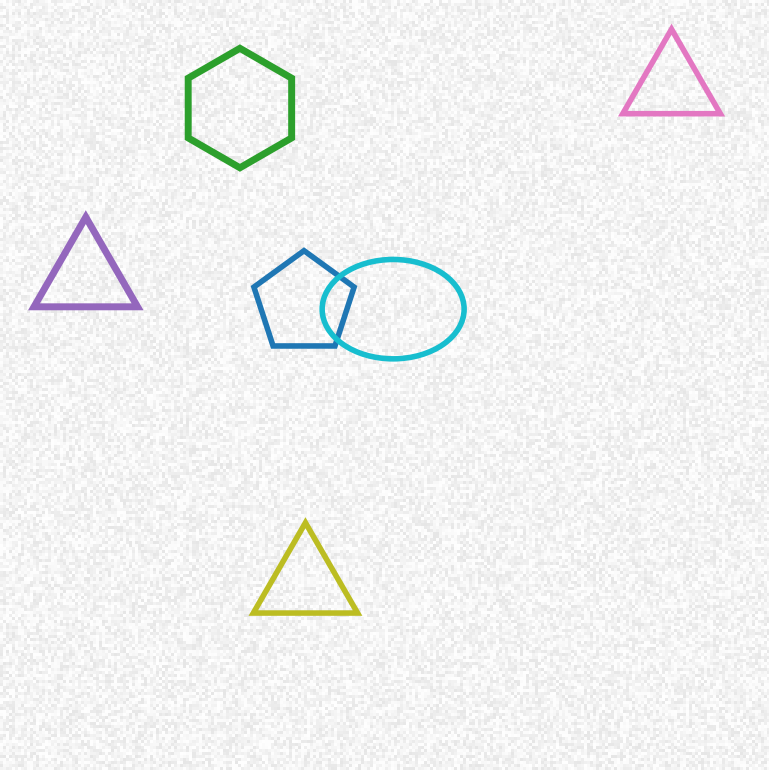[{"shape": "pentagon", "thickness": 2, "radius": 0.34, "center": [0.395, 0.606]}, {"shape": "hexagon", "thickness": 2.5, "radius": 0.39, "center": [0.312, 0.86]}, {"shape": "triangle", "thickness": 2.5, "radius": 0.39, "center": [0.111, 0.64]}, {"shape": "triangle", "thickness": 2, "radius": 0.37, "center": [0.872, 0.889]}, {"shape": "triangle", "thickness": 2, "radius": 0.39, "center": [0.397, 0.243]}, {"shape": "oval", "thickness": 2, "radius": 0.46, "center": [0.511, 0.599]}]